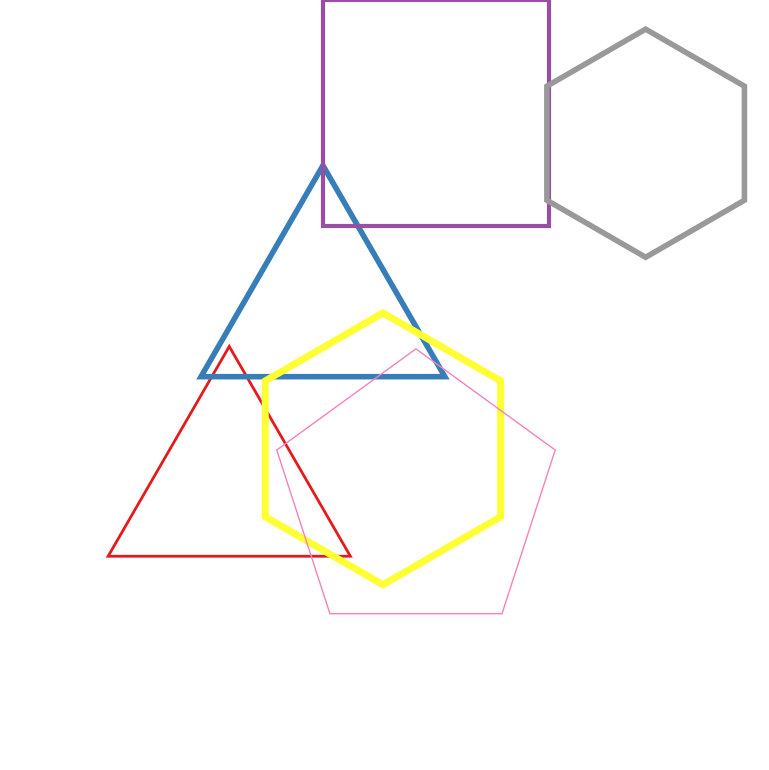[{"shape": "triangle", "thickness": 1, "radius": 0.91, "center": [0.298, 0.368]}, {"shape": "triangle", "thickness": 2, "radius": 0.91, "center": [0.419, 0.602]}, {"shape": "square", "thickness": 1.5, "radius": 0.73, "center": [0.566, 0.853]}, {"shape": "hexagon", "thickness": 2.5, "radius": 0.88, "center": [0.497, 0.417]}, {"shape": "pentagon", "thickness": 0.5, "radius": 0.95, "center": [0.54, 0.357]}, {"shape": "hexagon", "thickness": 2, "radius": 0.74, "center": [0.839, 0.814]}]